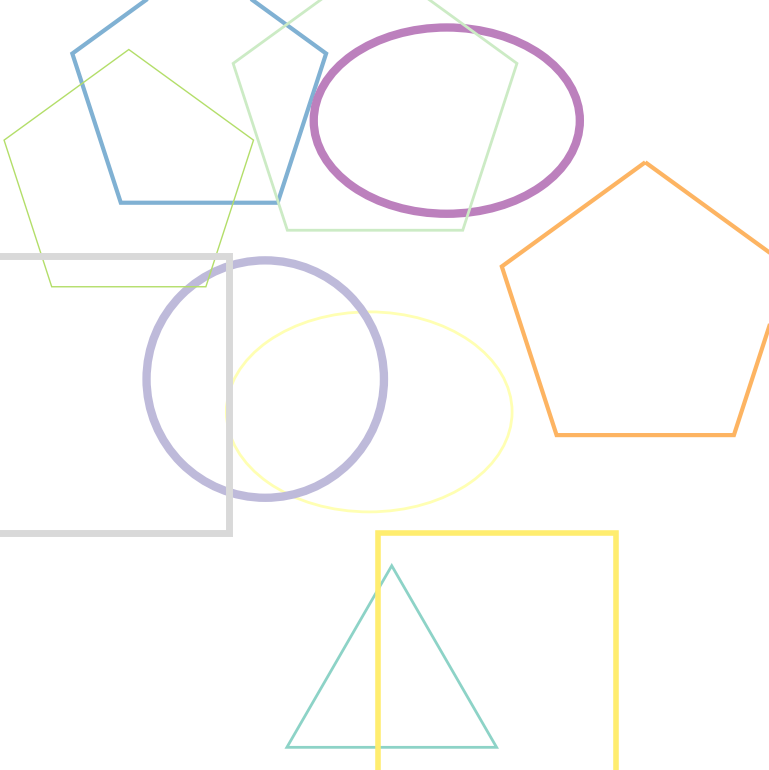[{"shape": "triangle", "thickness": 1, "radius": 0.79, "center": [0.509, 0.108]}, {"shape": "oval", "thickness": 1, "radius": 0.93, "center": [0.48, 0.465]}, {"shape": "circle", "thickness": 3, "radius": 0.77, "center": [0.344, 0.508]}, {"shape": "pentagon", "thickness": 1.5, "radius": 0.87, "center": [0.259, 0.877]}, {"shape": "pentagon", "thickness": 1.5, "radius": 0.98, "center": [0.838, 0.593]}, {"shape": "pentagon", "thickness": 0.5, "radius": 0.85, "center": [0.167, 0.765]}, {"shape": "square", "thickness": 2.5, "radius": 0.9, "center": [0.118, 0.488]}, {"shape": "oval", "thickness": 3, "radius": 0.86, "center": [0.58, 0.843]}, {"shape": "pentagon", "thickness": 1, "radius": 0.97, "center": [0.487, 0.858]}, {"shape": "square", "thickness": 2, "radius": 0.78, "center": [0.645, 0.153]}]